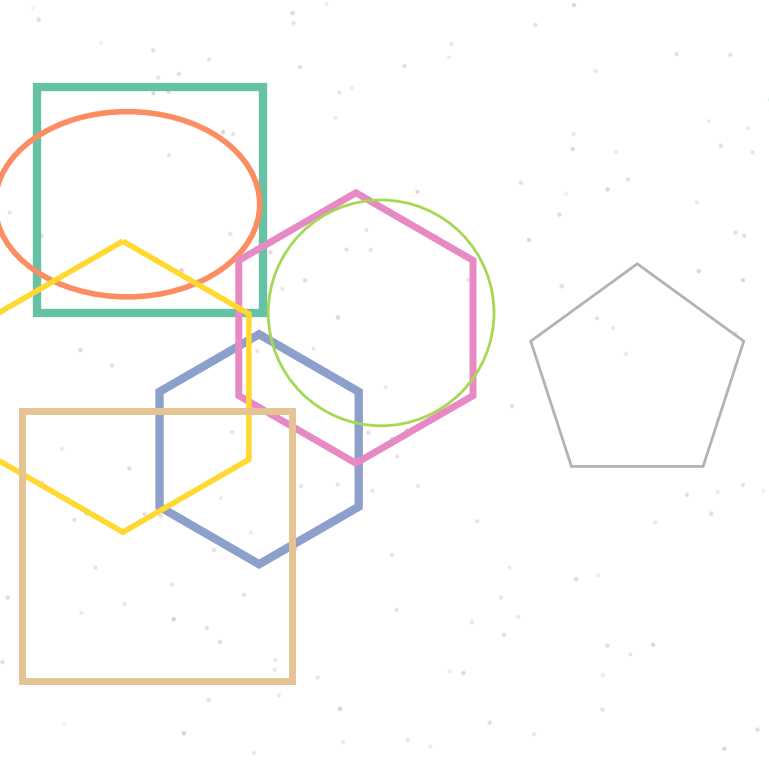[{"shape": "square", "thickness": 3, "radius": 0.73, "center": [0.195, 0.74]}, {"shape": "oval", "thickness": 2, "radius": 0.86, "center": [0.165, 0.735]}, {"shape": "hexagon", "thickness": 3, "radius": 0.75, "center": [0.337, 0.417]}, {"shape": "hexagon", "thickness": 2.5, "radius": 0.88, "center": [0.462, 0.574]}, {"shape": "circle", "thickness": 1, "radius": 0.73, "center": [0.495, 0.594]}, {"shape": "hexagon", "thickness": 2, "radius": 0.94, "center": [0.16, 0.498]}, {"shape": "square", "thickness": 2.5, "radius": 0.88, "center": [0.204, 0.291]}, {"shape": "pentagon", "thickness": 1, "radius": 0.73, "center": [0.828, 0.512]}]